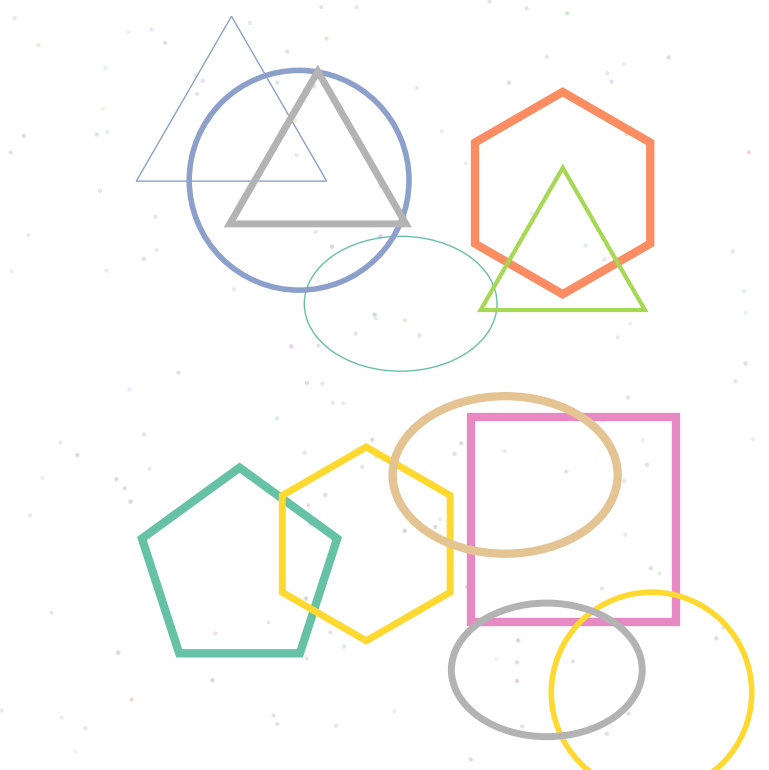[{"shape": "pentagon", "thickness": 3, "radius": 0.67, "center": [0.311, 0.259]}, {"shape": "oval", "thickness": 0.5, "radius": 0.63, "center": [0.52, 0.606]}, {"shape": "hexagon", "thickness": 3, "radius": 0.66, "center": [0.731, 0.749]}, {"shape": "triangle", "thickness": 0.5, "radius": 0.71, "center": [0.301, 0.836]}, {"shape": "circle", "thickness": 2, "radius": 0.71, "center": [0.388, 0.766]}, {"shape": "square", "thickness": 3, "radius": 0.67, "center": [0.745, 0.325]}, {"shape": "triangle", "thickness": 1.5, "radius": 0.62, "center": [0.731, 0.659]}, {"shape": "hexagon", "thickness": 2.5, "radius": 0.63, "center": [0.476, 0.294]}, {"shape": "circle", "thickness": 2, "radius": 0.65, "center": [0.846, 0.101]}, {"shape": "oval", "thickness": 3, "radius": 0.73, "center": [0.656, 0.383]}, {"shape": "oval", "thickness": 2.5, "radius": 0.62, "center": [0.71, 0.13]}, {"shape": "triangle", "thickness": 2.5, "radius": 0.66, "center": [0.413, 0.775]}]